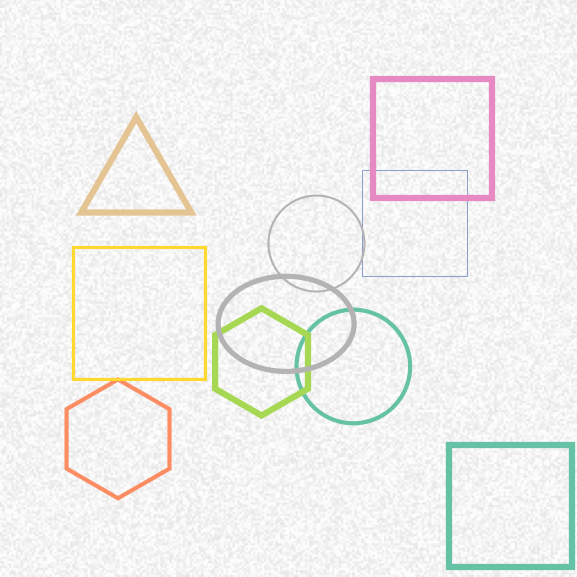[{"shape": "circle", "thickness": 2, "radius": 0.49, "center": [0.612, 0.365]}, {"shape": "square", "thickness": 3, "radius": 0.53, "center": [0.884, 0.123]}, {"shape": "hexagon", "thickness": 2, "radius": 0.51, "center": [0.204, 0.239]}, {"shape": "square", "thickness": 0.5, "radius": 0.46, "center": [0.717, 0.613]}, {"shape": "square", "thickness": 3, "radius": 0.51, "center": [0.749, 0.759]}, {"shape": "hexagon", "thickness": 3, "radius": 0.46, "center": [0.453, 0.372]}, {"shape": "square", "thickness": 1.5, "radius": 0.57, "center": [0.24, 0.456]}, {"shape": "triangle", "thickness": 3, "radius": 0.55, "center": [0.236, 0.686]}, {"shape": "circle", "thickness": 1, "radius": 0.42, "center": [0.548, 0.577]}, {"shape": "oval", "thickness": 2.5, "radius": 0.59, "center": [0.495, 0.438]}]